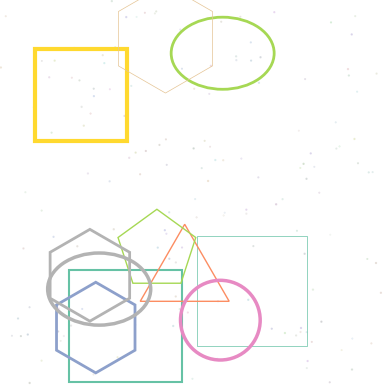[{"shape": "square", "thickness": 0.5, "radius": 0.71, "center": [0.654, 0.244]}, {"shape": "square", "thickness": 1.5, "radius": 0.73, "center": [0.326, 0.153]}, {"shape": "triangle", "thickness": 1, "radius": 0.67, "center": [0.48, 0.284]}, {"shape": "hexagon", "thickness": 2, "radius": 0.59, "center": [0.249, 0.149]}, {"shape": "circle", "thickness": 2.5, "radius": 0.52, "center": [0.572, 0.168]}, {"shape": "pentagon", "thickness": 1, "radius": 0.53, "center": [0.408, 0.35]}, {"shape": "oval", "thickness": 2, "radius": 0.67, "center": [0.578, 0.862]}, {"shape": "square", "thickness": 3, "radius": 0.6, "center": [0.21, 0.754]}, {"shape": "hexagon", "thickness": 0.5, "radius": 0.71, "center": [0.43, 0.9]}, {"shape": "hexagon", "thickness": 2, "radius": 0.6, "center": [0.233, 0.285]}, {"shape": "oval", "thickness": 2.5, "radius": 0.67, "center": [0.258, 0.249]}]